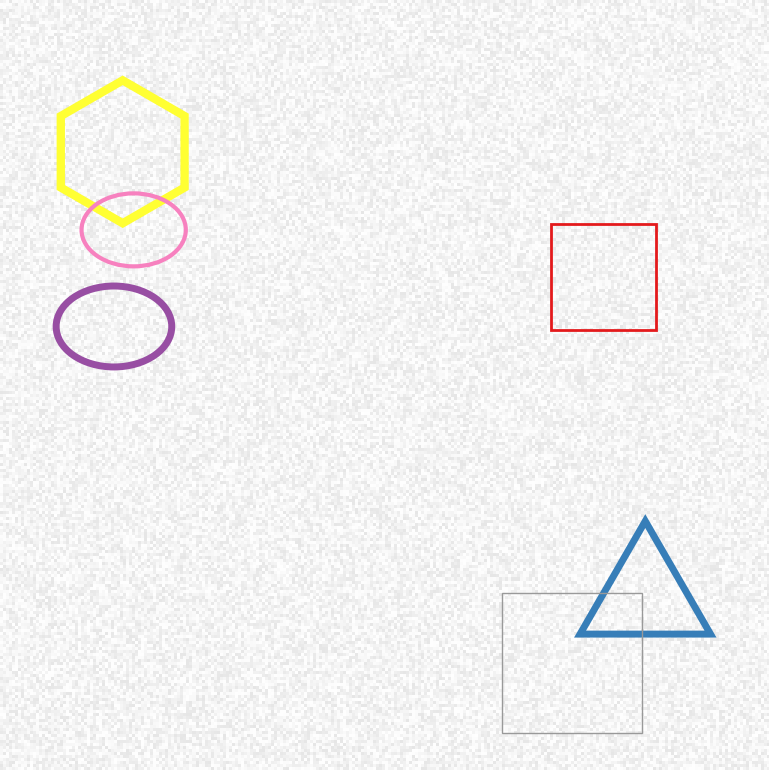[{"shape": "square", "thickness": 1, "radius": 0.34, "center": [0.784, 0.64]}, {"shape": "triangle", "thickness": 2.5, "radius": 0.49, "center": [0.838, 0.225]}, {"shape": "oval", "thickness": 2.5, "radius": 0.38, "center": [0.148, 0.576]}, {"shape": "hexagon", "thickness": 3, "radius": 0.46, "center": [0.159, 0.803]}, {"shape": "oval", "thickness": 1.5, "radius": 0.34, "center": [0.174, 0.701]}, {"shape": "square", "thickness": 0.5, "radius": 0.45, "center": [0.743, 0.139]}]